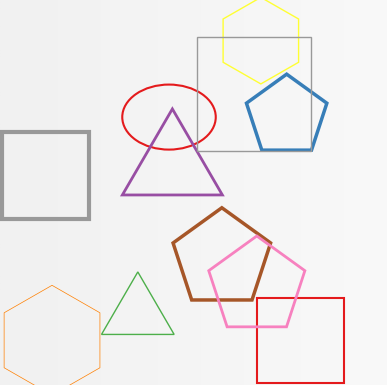[{"shape": "oval", "thickness": 1.5, "radius": 0.6, "center": [0.436, 0.696]}, {"shape": "square", "thickness": 1.5, "radius": 0.56, "center": [0.775, 0.116]}, {"shape": "pentagon", "thickness": 2.5, "radius": 0.55, "center": [0.74, 0.698]}, {"shape": "triangle", "thickness": 1, "radius": 0.54, "center": [0.356, 0.185]}, {"shape": "triangle", "thickness": 2, "radius": 0.74, "center": [0.445, 0.568]}, {"shape": "hexagon", "thickness": 0.5, "radius": 0.71, "center": [0.134, 0.116]}, {"shape": "hexagon", "thickness": 1, "radius": 0.56, "center": [0.673, 0.894]}, {"shape": "pentagon", "thickness": 2.5, "radius": 0.66, "center": [0.573, 0.328]}, {"shape": "pentagon", "thickness": 2, "radius": 0.65, "center": [0.663, 0.257]}, {"shape": "square", "thickness": 1, "radius": 0.74, "center": [0.656, 0.757]}, {"shape": "square", "thickness": 3, "radius": 0.57, "center": [0.118, 0.545]}]